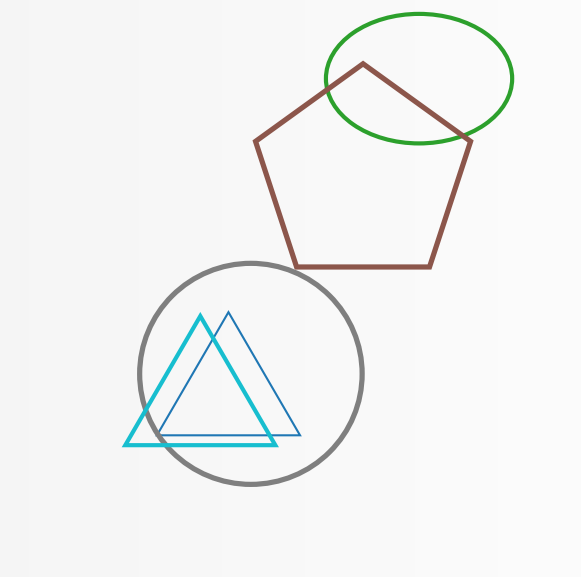[{"shape": "triangle", "thickness": 1, "radius": 0.71, "center": [0.393, 0.316]}, {"shape": "oval", "thickness": 2, "radius": 0.8, "center": [0.721, 0.863]}, {"shape": "pentagon", "thickness": 2.5, "radius": 0.97, "center": [0.625, 0.694]}, {"shape": "circle", "thickness": 2.5, "radius": 0.96, "center": [0.432, 0.352]}, {"shape": "triangle", "thickness": 2, "radius": 0.75, "center": [0.345, 0.303]}]